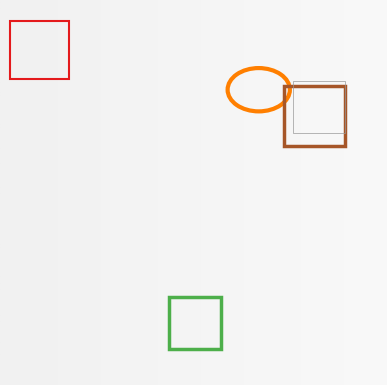[{"shape": "square", "thickness": 1.5, "radius": 0.38, "center": [0.102, 0.87]}, {"shape": "square", "thickness": 2.5, "radius": 0.34, "center": [0.503, 0.161]}, {"shape": "oval", "thickness": 3, "radius": 0.4, "center": [0.668, 0.767]}, {"shape": "square", "thickness": 2.5, "radius": 0.39, "center": [0.811, 0.699]}, {"shape": "square", "thickness": 0.5, "radius": 0.34, "center": [0.824, 0.722]}]